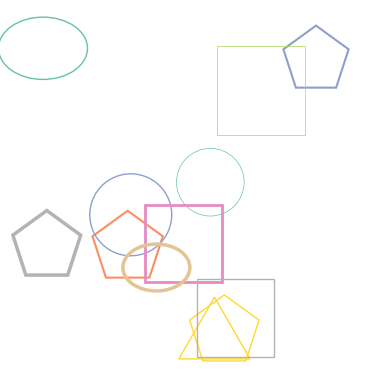[{"shape": "circle", "thickness": 0.5, "radius": 0.44, "center": [0.546, 0.527]}, {"shape": "oval", "thickness": 1, "radius": 0.58, "center": [0.112, 0.875]}, {"shape": "pentagon", "thickness": 1.5, "radius": 0.48, "center": [0.332, 0.357]}, {"shape": "circle", "thickness": 1, "radius": 0.53, "center": [0.34, 0.442]}, {"shape": "pentagon", "thickness": 1.5, "radius": 0.45, "center": [0.821, 0.844]}, {"shape": "square", "thickness": 2, "radius": 0.5, "center": [0.478, 0.367]}, {"shape": "square", "thickness": 0.5, "radius": 0.57, "center": [0.678, 0.765]}, {"shape": "pentagon", "thickness": 1, "radius": 0.47, "center": [0.583, 0.139]}, {"shape": "triangle", "thickness": 1, "radius": 0.53, "center": [0.557, 0.121]}, {"shape": "oval", "thickness": 2.5, "radius": 0.43, "center": [0.406, 0.305]}, {"shape": "square", "thickness": 1, "radius": 0.51, "center": [0.612, 0.174]}, {"shape": "pentagon", "thickness": 2.5, "radius": 0.46, "center": [0.122, 0.361]}]